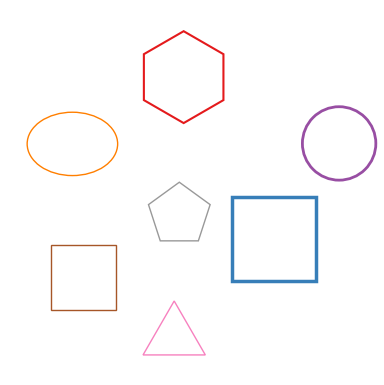[{"shape": "hexagon", "thickness": 1.5, "radius": 0.6, "center": [0.477, 0.8]}, {"shape": "square", "thickness": 2.5, "radius": 0.54, "center": [0.711, 0.38]}, {"shape": "circle", "thickness": 2, "radius": 0.48, "center": [0.881, 0.627]}, {"shape": "oval", "thickness": 1, "radius": 0.59, "center": [0.188, 0.626]}, {"shape": "square", "thickness": 1, "radius": 0.42, "center": [0.217, 0.279]}, {"shape": "triangle", "thickness": 1, "radius": 0.47, "center": [0.452, 0.125]}, {"shape": "pentagon", "thickness": 1, "radius": 0.42, "center": [0.466, 0.443]}]